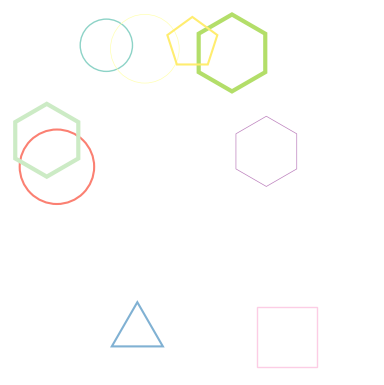[{"shape": "circle", "thickness": 1, "radius": 0.34, "center": [0.276, 0.882]}, {"shape": "circle", "thickness": 0.5, "radius": 0.45, "center": [0.376, 0.873]}, {"shape": "circle", "thickness": 1.5, "radius": 0.48, "center": [0.148, 0.567]}, {"shape": "triangle", "thickness": 1.5, "radius": 0.38, "center": [0.357, 0.139]}, {"shape": "hexagon", "thickness": 3, "radius": 0.5, "center": [0.603, 0.863]}, {"shape": "square", "thickness": 1, "radius": 0.39, "center": [0.746, 0.125]}, {"shape": "hexagon", "thickness": 0.5, "radius": 0.46, "center": [0.692, 0.607]}, {"shape": "hexagon", "thickness": 3, "radius": 0.47, "center": [0.121, 0.636]}, {"shape": "pentagon", "thickness": 1.5, "radius": 0.34, "center": [0.5, 0.888]}]